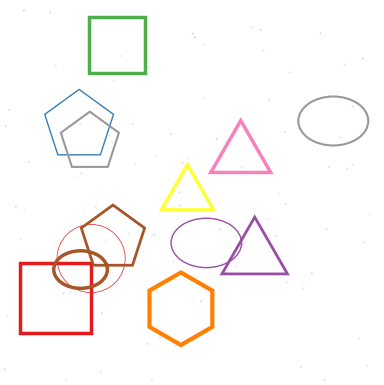[{"shape": "square", "thickness": 2.5, "radius": 0.46, "center": [0.144, 0.227]}, {"shape": "circle", "thickness": 0.5, "radius": 0.44, "center": [0.237, 0.329]}, {"shape": "pentagon", "thickness": 1, "radius": 0.47, "center": [0.205, 0.674]}, {"shape": "square", "thickness": 2.5, "radius": 0.37, "center": [0.305, 0.883]}, {"shape": "oval", "thickness": 1, "radius": 0.46, "center": [0.536, 0.369]}, {"shape": "triangle", "thickness": 2, "radius": 0.49, "center": [0.662, 0.338]}, {"shape": "hexagon", "thickness": 3, "radius": 0.47, "center": [0.47, 0.198]}, {"shape": "triangle", "thickness": 2.5, "radius": 0.39, "center": [0.487, 0.494]}, {"shape": "oval", "thickness": 2.5, "radius": 0.35, "center": [0.209, 0.3]}, {"shape": "pentagon", "thickness": 2, "radius": 0.43, "center": [0.293, 0.381]}, {"shape": "triangle", "thickness": 2.5, "radius": 0.45, "center": [0.625, 0.597]}, {"shape": "pentagon", "thickness": 1.5, "radius": 0.4, "center": [0.233, 0.631]}, {"shape": "oval", "thickness": 1.5, "radius": 0.45, "center": [0.866, 0.686]}]